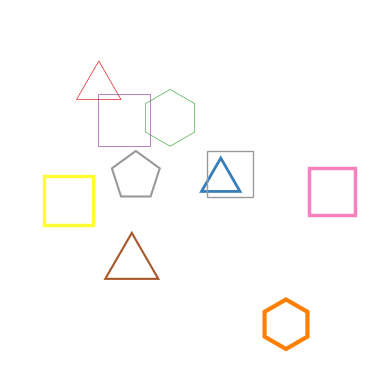[{"shape": "triangle", "thickness": 0.5, "radius": 0.33, "center": [0.257, 0.775]}, {"shape": "triangle", "thickness": 2, "radius": 0.29, "center": [0.573, 0.532]}, {"shape": "hexagon", "thickness": 0.5, "radius": 0.37, "center": [0.442, 0.694]}, {"shape": "square", "thickness": 0.5, "radius": 0.34, "center": [0.322, 0.688]}, {"shape": "hexagon", "thickness": 3, "radius": 0.32, "center": [0.743, 0.158]}, {"shape": "square", "thickness": 2.5, "radius": 0.32, "center": [0.178, 0.479]}, {"shape": "triangle", "thickness": 1.5, "radius": 0.4, "center": [0.342, 0.315]}, {"shape": "square", "thickness": 2.5, "radius": 0.3, "center": [0.863, 0.502]}, {"shape": "square", "thickness": 1, "radius": 0.3, "center": [0.598, 0.548]}, {"shape": "pentagon", "thickness": 1.5, "radius": 0.33, "center": [0.353, 0.543]}]